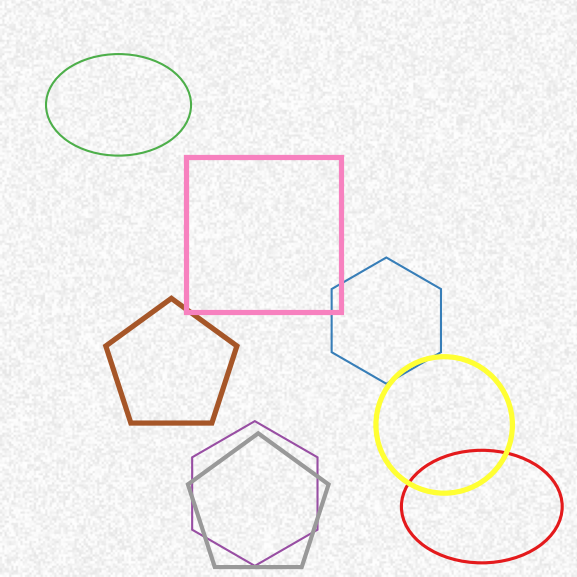[{"shape": "oval", "thickness": 1.5, "radius": 0.7, "center": [0.834, 0.122]}, {"shape": "hexagon", "thickness": 1, "radius": 0.55, "center": [0.669, 0.444]}, {"shape": "oval", "thickness": 1, "radius": 0.63, "center": [0.205, 0.818]}, {"shape": "hexagon", "thickness": 1, "radius": 0.63, "center": [0.441, 0.145]}, {"shape": "circle", "thickness": 2.5, "radius": 0.59, "center": [0.769, 0.263]}, {"shape": "pentagon", "thickness": 2.5, "radius": 0.6, "center": [0.297, 0.363]}, {"shape": "square", "thickness": 2.5, "radius": 0.67, "center": [0.456, 0.593]}, {"shape": "pentagon", "thickness": 2, "radius": 0.64, "center": [0.447, 0.121]}]